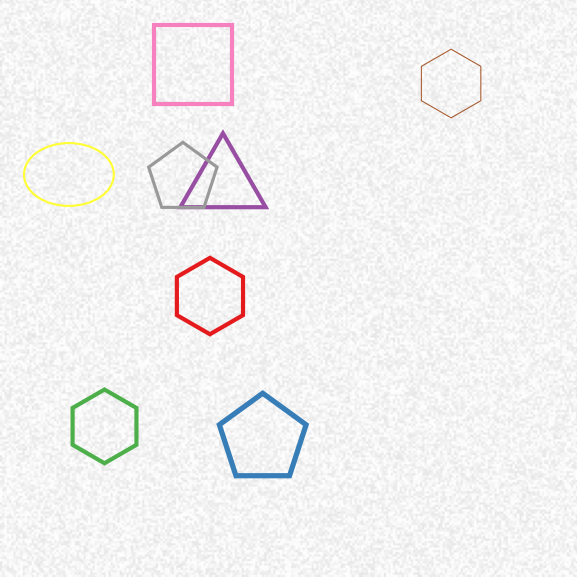[{"shape": "hexagon", "thickness": 2, "radius": 0.33, "center": [0.364, 0.487]}, {"shape": "pentagon", "thickness": 2.5, "radius": 0.39, "center": [0.455, 0.239]}, {"shape": "hexagon", "thickness": 2, "radius": 0.32, "center": [0.181, 0.261]}, {"shape": "triangle", "thickness": 2, "radius": 0.43, "center": [0.386, 0.683]}, {"shape": "oval", "thickness": 1, "radius": 0.39, "center": [0.119, 0.697]}, {"shape": "hexagon", "thickness": 0.5, "radius": 0.3, "center": [0.781, 0.855]}, {"shape": "square", "thickness": 2, "radius": 0.34, "center": [0.335, 0.888]}, {"shape": "pentagon", "thickness": 1.5, "radius": 0.31, "center": [0.317, 0.69]}]